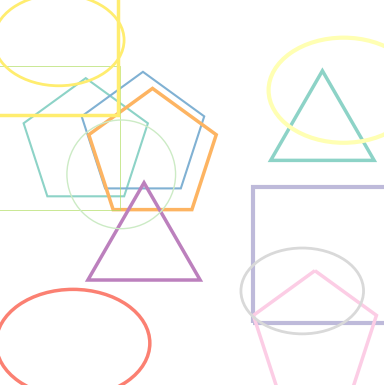[{"shape": "pentagon", "thickness": 1.5, "radius": 0.85, "center": [0.223, 0.627]}, {"shape": "triangle", "thickness": 2.5, "radius": 0.78, "center": [0.837, 0.661]}, {"shape": "oval", "thickness": 3, "radius": 0.98, "center": [0.893, 0.766]}, {"shape": "square", "thickness": 3, "radius": 0.88, "center": [0.835, 0.338]}, {"shape": "oval", "thickness": 2.5, "radius": 1.0, "center": [0.19, 0.109]}, {"shape": "pentagon", "thickness": 1.5, "radius": 0.84, "center": [0.371, 0.646]}, {"shape": "pentagon", "thickness": 2.5, "radius": 0.87, "center": [0.396, 0.596]}, {"shape": "square", "thickness": 0.5, "radius": 0.93, "center": [0.125, 0.642]}, {"shape": "pentagon", "thickness": 2.5, "radius": 0.84, "center": [0.818, 0.129]}, {"shape": "oval", "thickness": 2, "radius": 0.8, "center": [0.785, 0.244]}, {"shape": "triangle", "thickness": 2.5, "radius": 0.84, "center": [0.374, 0.357]}, {"shape": "circle", "thickness": 1, "radius": 0.71, "center": [0.315, 0.547]}, {"shape": "square", "thickness": 2.5, "radius": 0.87, "center": [0.133, 0.877]}, {"shape": "oval", "thickness": 2, "radius": 0.85, "center": [0.153, 0.896]}]